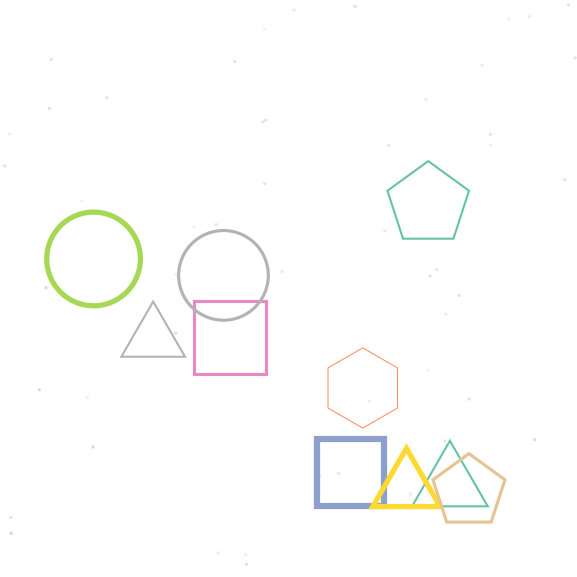[{"shape": "triangle", "thickness": 1, "radius": 0.38, "center": [0.779, 0.16]}, {"shape": "pentagon", "thickness": 1, "radius": 0.37, "center": [0.742, 0.646]}, {"shape": "hexagon", "thickness": 0.5, "radius": 0.35, "center": [0.628, 0.327]}, {"shape": "square", "thickness": 3, "radius": 0.29, "center": [0.607, 0.181]}, {"shape": "square", "thickness": 1.5, "radius": 0.31, "center": [0.398, 0.414]}, {"shape": "circle", "thickness": 2.5, "radius": 0.41, "center": [0.162, 0.551]}, {"shape": "triangle", "thickness": 2.5, "radius": 0.34, "center": [0.704, 0.156]}, {"shape": "pentagon", "thickness": 1.5, "radius": 0.33, "center": [0.812, 0.148]}, {"shape": "triangle", "thickness": 1, "radius": 0.32, "center": [0.265, 0.413]}, {"shape": "circle", "thickness": 1.5, "radius": 0.39, "center": [0.387, 0.522]}]